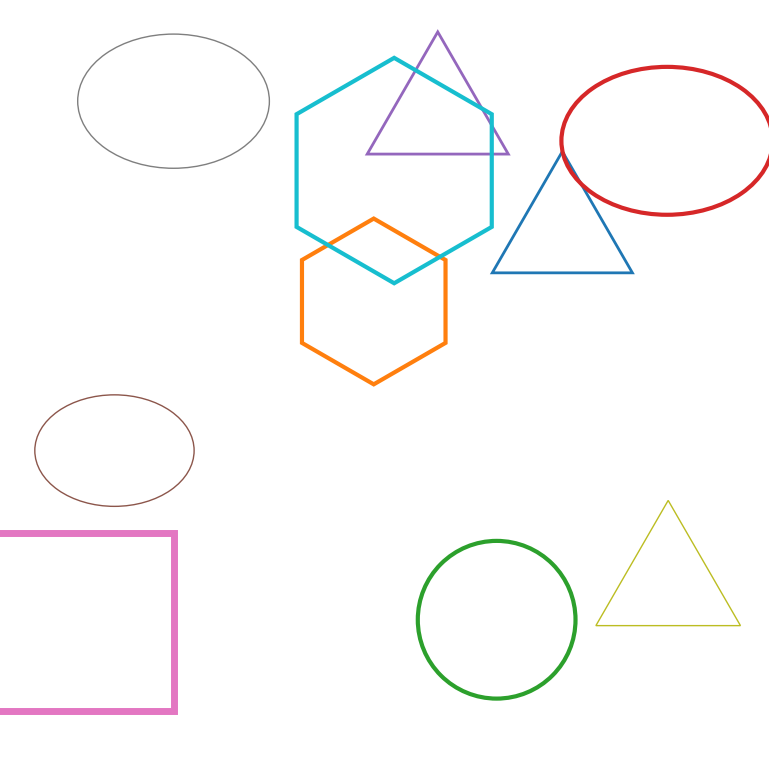[{"shape": "triangle", "thickness": 1, "radius": 0.53, "center": [0.73, 0.698]}, {"shape": "hexagon", "thickness": 1.5, "radius": 0.54, "center": [0.485, 0.609]}, {"shape": "circle", "thickness": 1.5, "radius": 0.51, "center": [0.645, 0.195]}, {"shape": "oval", "thickness": 1.5, "radius": 0.69, "center": [0.866, 0.817]}, {"shape": "triangle", "thickness": 1, "radius": 0.53, "center": [0.569, 0.853]}, {"shape": "oval", "thickness": 0.5, "radius": 0.52, "center": [0.149, 0.415]}, {"shape": "square", "thickness": 2.5, "radius": 0.58, "center": [0.111, 0.192]}, {"shape": "oval", "thickness": 0.5, "radius": 0.62, "center": [0.225, 0.869]}, {"shape": "triangle", "thickness": 0.5, "radius": 0.54, "center": [0.868, 0.242]}, {"shape": "hexagon", "thickness": 1.5, "radius": 0.73, "center": [0.512, 0.779]}]